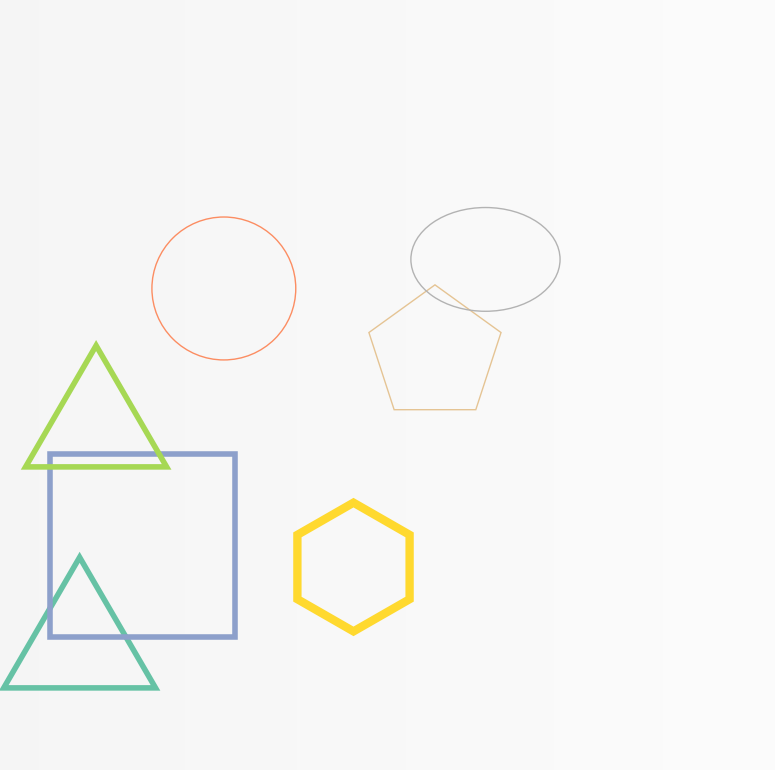[{"shape": "triangle", "thickness": 2, "radius": 0.57, "center": [0.103, 0.163]}, {"shape": "circle", "thickness": 0.5, "radius": 0.46, "center": [0.289, 0.625]}, {"shape": "square", "thickness": 2, "radius": 0.59, "center": [0.184, 0.291]}, {"shape": "triangle", "thickness": 2, "radius": 0.53, "center": [0.124, 0.446]}, {"shape": "hexagon", "thickness": 3, "radius": 0.42, "center": [0.456, 0.264]}, {"shape": "pentagon", "thickness": 0.5, "radius": 0.45, "center": [0.561, 0.54]}, {"shape": "oval", "thickness": 0.5, "radius": 0.48, "center": [0.626, 0.663]}]